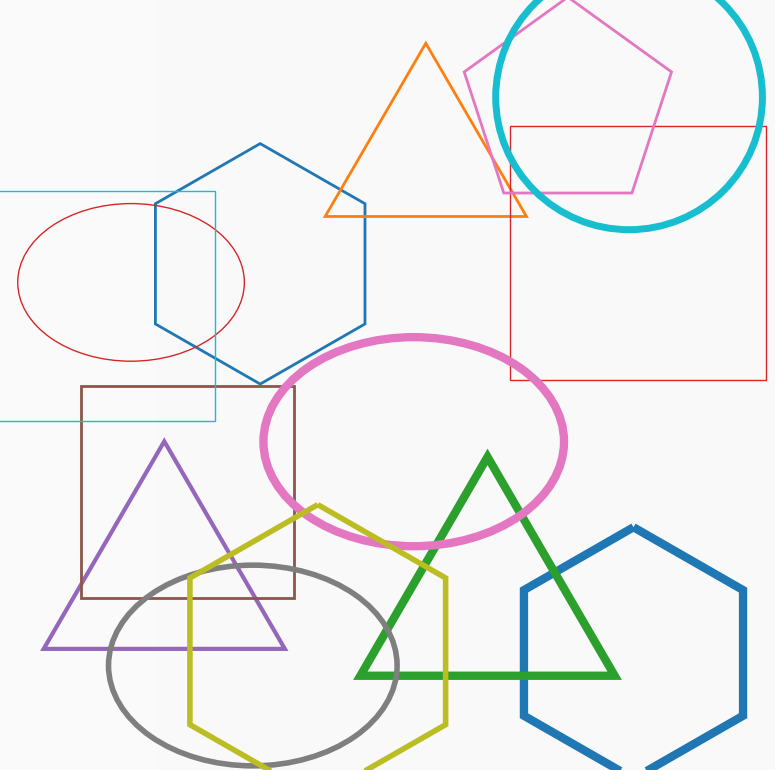[{"shape": "hexagon", "thickness": 1, "radius": 0.78, "center": [0.336, 0.657]}, {"shape": "hexagon", "thickness": 3, "radius": 0.82, "center": [0.817, 0.152]}, {"shape": "triangle", "thickness": 1, "radius": 0.75, "center": [0.549, 0.794]}, {"shape": "triangle", "thickness": 3, "radius": 0.95, "center": [0.629, 0.217]}, {"shape": "square", "thickness": 0.5, "radius": 0.83, "center": [0.823, 0.671]}, {"shape": "oval", "thickness": 0.5, "radius": 0.73, "center": [0.169, 0.633]}, {"shape": "triangle", "thickness": 1.5, "radius": 0.9, "center": [0.212, 0.247]}, {"shape": "square", "thickness": 1, "radius": 0.69, "center": [0.242, 0.361]}, {"shape": "oval", "thickness": 3, "radius": 0.97, "center": [0.534, 0.426]}, {"shape": "pentagon", "thickness": 1, "radius": 0.7, "center": [0.733, 0.863]}, {"shape": "oval", "thickness": 2, "radius": 0.93, "center": [0.326, 0.136]}, {"shape": "hexagon", "thickness": 2, "radius": 0.95, "center": [0.41, 0.154]}, {"shape": "circle", "thickness": 2.5, "radius": 0.86, "center": [0.812, 0.874]}, {"shape": "square", "thickness": 0.5, "radius": 0.75, "center": [0.128, 0.603]}]